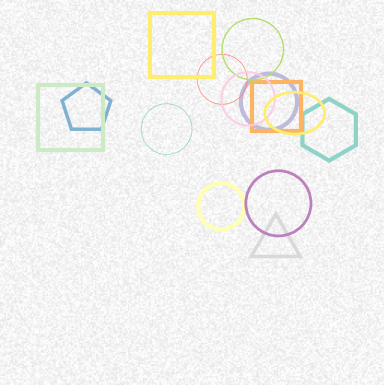[{"shape": "circle", "thickness": 0.5, "radius": 0.33, "center": [0.433, 0.665]}, {"shape": "hexagon", "thickness": 3, "radius": 0.4, "center": [0.855, 0.663]}, {"shape": "circle", "thickness": 3, "radius": 0.3, "center": [0.575, 0.464]}, {"shape": "circle", "thickness": 3, "radius": 0.37, "center": [0.699, 0.736]}, {"shape": "circle", "thickness": 0.5, "radius": 0.32, "center": [0.577, 0.794]}, {"shape": "pentagon", "thickness": 2.5, "radius": 0.33, "center": [0.225, 0.718]}, {"shape": "square", "thickness": 3, "radius": 0.32, "center": [0.719, 0.724]}, {"shape": "circle", "thickness": 1, "radius": 0.4, "center": [0.657, 0.872]}, {"shape": "circle", "thickness": 1.5, "radius": 0.35, "center": [0.644, 0.743]}, {"shape": "triangle", "thickness": 2.5, "radius": 0.37, "center": [0.716, 0.371]}, {"shape": "circle", "thickness": 2, "radius": 0.42, "center": [0.723, 0.472]}, {"shape": "square", "thickness": 3, "radius": 0.42, "center": [0.183, 0.694]}, {"shape": "oval", "thickness": 2, "radius": 0.39, "center": [0.765, 0.706]}, {"shape": "square", "thickness": 3, "radius": 0.41, "center": [0.472, 0.884]}]